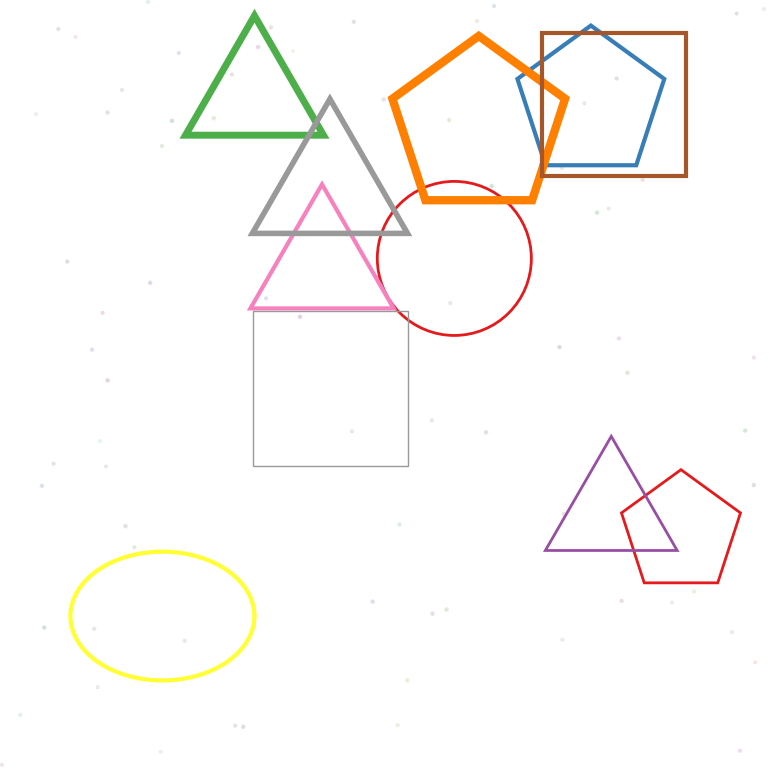[{"shape": "circle", "thickness": 1, "radius": 0.5, "center": [0.59, 0.664]}, {"shape": "pentagon", "thickness": 1, "radius": 0.41, "center": [0.884, 0.309]}, {"shape": "pentagon", "thickness": 1.5, "radius": 0.5, "center": [0.767, 0.867]}, {"shape": "triangle", "thickness": 2.5, "radius": 0.52, "center": [0.331, 0.876]}, {"shape": "triangle", "thickness": 1, "radius": 0.49, "center": [0.794, 0.335]}, {"shape": "pentagon", "thickness": 3, "radius": 0.59, "center": [0.622, 0.835]}, {"shape": "oval", "thickness": 1.5, "radius": 0.6, "center": [0.211, 0.2]}, {"shape": "square", "thickness": 1.5, "radius": 0.47, "center": [0.798, 0.864]}, {"shape": "triangle", "thickness": 1.5, "radius": 0.54, "center": [0.418, 0.653]}, {"shape": "square", "thickness": 0.5, "radius": 0.5, "center": [0.429, 0.496]}, {"shape": "triangle", "thickness": 2, "radius": 0.58, "center": [0.428, 0.755]}]